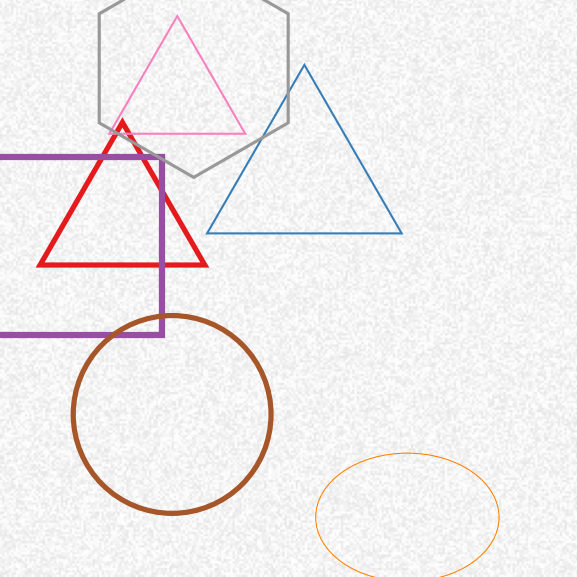[{"shape": "triangle", "thickness": 2.5, "radius": 0.82, "center": [0.212, 0.623]}, {"shape": "triangle", "thickness": 1, "radius": 0.97, "center": [0.527, 0.692]}, {"shape": "square", "thickness": 3, "radius": 0.77, "center": [0.128, 0.573]}, {"shape": "oval", "thickness": 0.5, "radius": 0.79, "center": [0.705, 0.103]}, {"shape": "circle", "thickness": 2.5, "radius": 0.86, "center": [0.298, 0.281]}, {"shape": "triangle", "thickness": 1, "radius": 0.68, "center": [0.307, 0.835]}, {"shape": "hexagon", "thickness": 1.5, "radius": 0.94, "center": [0.335, 0.881]}]